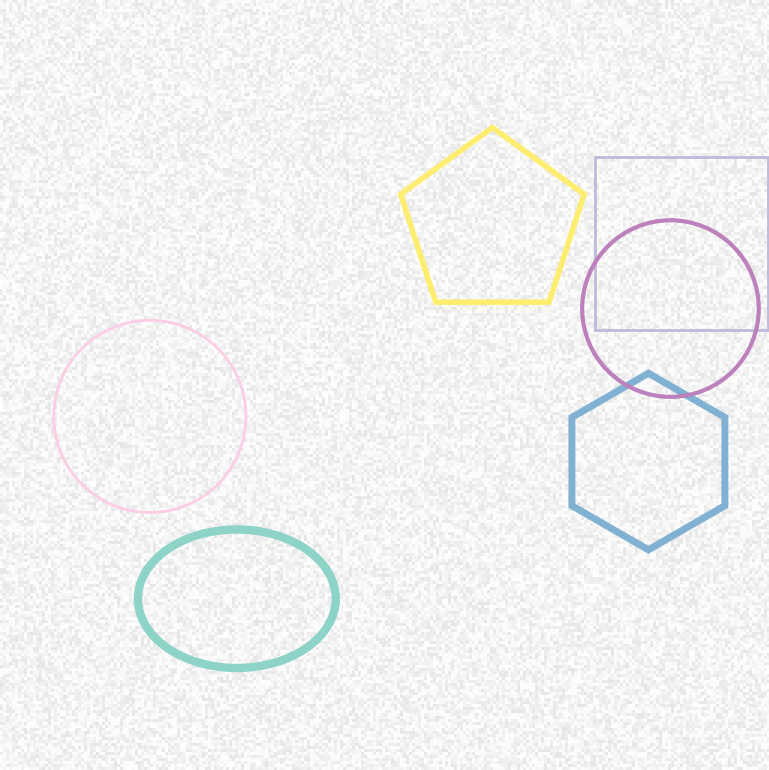[{"shape": "oval", "thickness": 3, "radius": 0.64, "center": [0.308, 0.222]}, {"shape": "square", "thickness": 1, "radius": 0.56, "center": [0.885, 0.684]}, {"shape": "hexagon", "thickness": 2.5, "radius": 0.57, "center": [0.842, 0.401]}, {"shape": "circle", "thickness": 1, "radius": 0.62, "center": [0.195, 0.459]}, {"shape": "circle", "thickness": 1.5, "radius": 0.57, "center": [0.871, 0.599]}, {"shape": "pentagon", "thickness": 2, "radius": 0.63, "center": [0.64, 0.709]}]